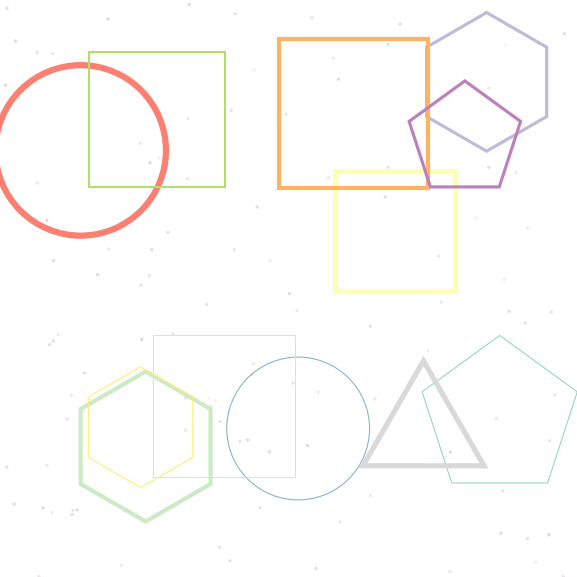[{"shape": "pentagon", "thickness": 0.5, "radius": 0.71, "center": [0.865, 0.277]}, {"shape": "square", "thickness": 2.5, "radius": 0.52, "center": [0.685, 0.599]}, {"shape": "hexagon", "thickness": 1.5, "radius": 0.6, "center": [0.843, 0.857]}, {"shape": "circle", "thickness": 3, "radius": 0.74, "center": [0.14, 0.739]}, {"shape": "circle", "thickness": 0.5, "radius": 0.62, "center": [0.516, 0.257]}, {"shape": "square", "thickness": 2, "radius": 0.65, "center": [0.612, 0.803]}, {"shape": "square", "thickness": 1, "radius": 0.59, "center": [0.272, 0.792]}, {"shape": "square", "thickness": 0.5, "radius": 0.61, "center": [0.387, 0.296]}, {"shape": "triangle", "thickness": 2.5, "radius": 0.6, "center": [0.733, 0.253]}, {"shape": "pentagon", "thickness": 1.5, "radius": 0.51, "center": [0.805, 0.758]}, {"shape": "hexagon", "thickness": 2, "radius": 0.65, "center": [0.252, 0.226]}, {"shape": "hexagon", "thickness": 0.5, "radius": 0.52, "center": [0.243, 0.259]}]